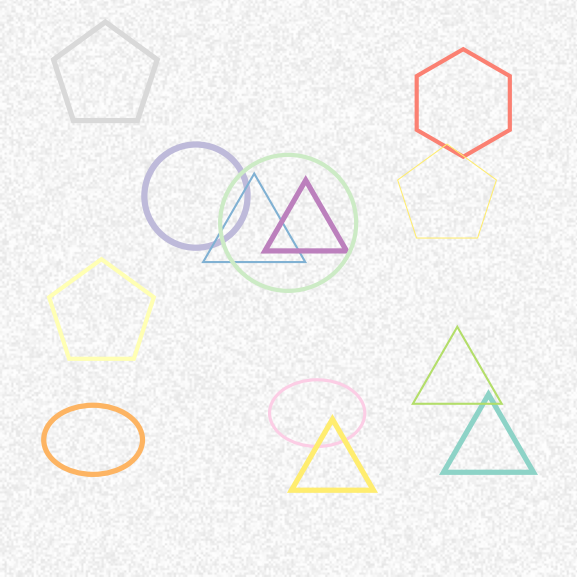[{"shape": "triangle", "thickness": 2.5, "radius": 0.45, "center": [0.846, 0.226]}, {"shape": "pentagon", "thickness": 2, "radius": 0.48, "center": [0.176, 0.455]}, {"shape": "circle", "thickness": 3, "radius": 0.45, "center": [0.339, 0.66]}, {"shape": "hexagon", "thickness": 2, "radius": 0.47, "center": [0.802, 0.821]}, {"shape": "triangle", "thickness": 1, "radius": 0.51, "center": [0.44, 0.596]}, {"shape": "oval", "thickness": 2.5, "radius": 0.43, "center": [0.161, 0.238]}, {"shape": "triangle", "thickness": 1, "radius": 0.44, "center": [0.792, 0.344]}, {"shape": "oval", "thickness": 1.5, "radius": 0.41, "center": [0.549, 0.284]}, {"shape": "pentagon", "thickness": 2.5, "radius": 0.47, "center": [0.182, 0.867]}, {"shape": "triangle", "thickness": 2.5, "radius": 0.41, "center": [0.529, 0.605]}, {"shape": "circle", "thickness": 2, "radius": 0.59, "center": [0.499, 0.613]}, {"shape": "triangle", "thickness": 2.5, "radius": 0.41, "center": [0.576, 0.191]}, {"shape": "pentagon", "thickness": 0.5, "radius": 0.45, "center": [0.774, 0.66]}]